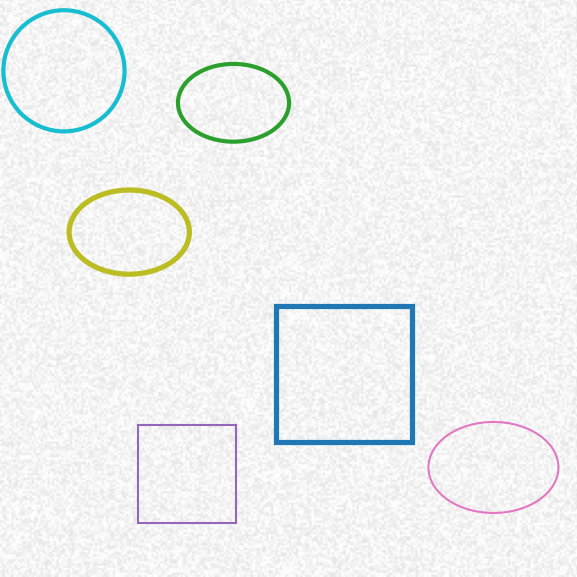[{"shape": "square", "thickness": 2.5, "radius": 0.59, "center": [0.595, 0.352]}, {"shape": "oval", "thickness": 2, "radius": 0.48, "center": [0.404, 0.821]}, {"shape": "square", "thickness": 1, "radius": 0.42, "center": [0.324, 0.179]}, {"shape": "oval", "thickness": 1, "radius": 0.56, "center": [0.854, 0.19]}, {"shape": "oval", "thickness": 2.5, "radius": 0.52, "center": [0.224, 0.597]}, {"shape": "circle", "thickness": 2, "radius": 0.52, "center": [0.111, 0.877]}]